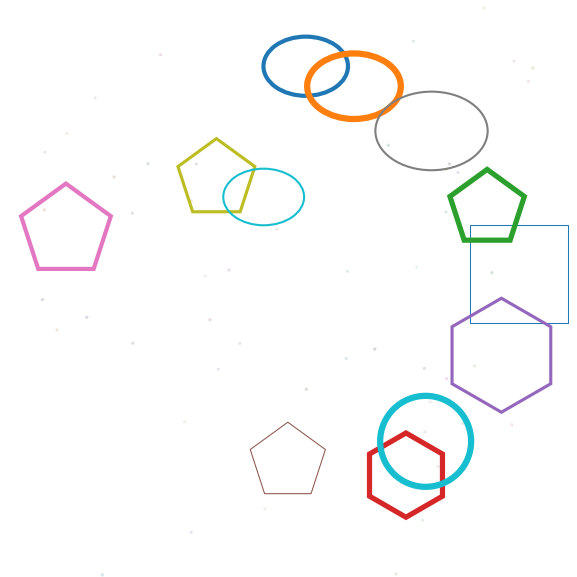[{"shape": "oval", "thickness": 2, "radius": 0.37, "center": [0.529, 0.884]}, {"shape": "square", "thickness": 0.5, "radius": 0.42, "center": [0.899, 0.525]}, {"shape": "oval", "thickness": 3, "radius": 0.41, "center": [0.613, 0.85]}, {"shape": "pentagon", "thickness": 2.5, "radius": 0.34, "center": [0.844, 0.638]}, {"shape": "hexagon", "thickness": 2.5, "radius": 0.36, "center": [0.703, 0.176]}, {"shape": "hexagon", "thickness": 1.5, "radius": 0.49, "center": [0.868, 0.384]}, {"shape": "pentagon", "thickness": 0.5, "radius": 0.34, "center": [0.498, 0.2]}, {"shape": "pentagon", "thickness": 2, "radius": 0.41, "center": [0.114, 0.6]}, {"shape": "oval", "thickness": 1, "radius": 0.49, "center": [0.747, 0.772]}, {"shape": "pentagon", "thickness": 1.5, "radius": 0.35, "center": [0.375, 0.689]}, {"shape": "circle", "thickness": 3, "radius": 0.39, "center": [0.737, 0.235]}, {"shape": "oval", "thickness": 1, "radius": 0.35, "center": [0.457, 0.658]}]